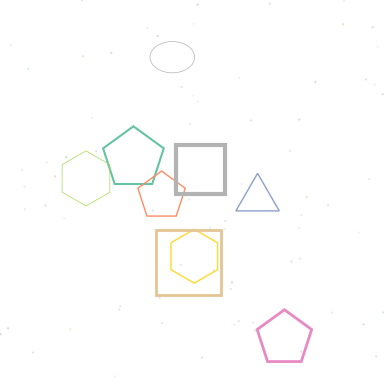[{"shape": "pentagon", "thickness": 1.5, "radius": 0.41, "center": [0.347, 0.589]}, {"shape": "pentagon", "thickness": 1, "radius": 0.32, "center": [0.42, 0.491]}, {"shape": "triangle", "thickness": 1, "radius": 0.33, "center": [0.669, 0.485]}, {"shape": "pentagon", "thickness": 2, "radius": 0.37, "center": [0.739, 0.121]}, {"shape": "hexagon", "thickness": 0.5, "radius": 0.36, "center": [0.223, 0.537]}, {"shape": "hexagon", "thickness": 1, "radius": 0.35, "center": [0.505, 0.335]}, {"shape": "square", "thickness": 2, "radius": 0.42, "center": [0.49, 0.319]}, {"shape": "square", "thickness": 3, "radius": 0.32, "center": [0.52, 0.561]}, {"shape": "oval", "thickness": 0.5, "radius": 0.29, "center": [0.448, 0.851]}]